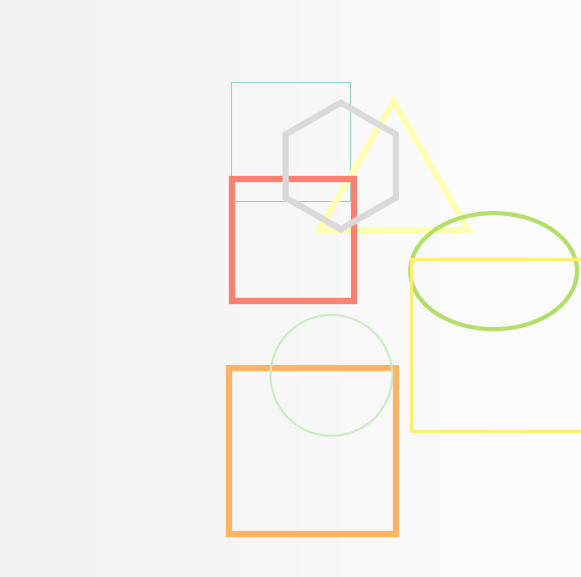[{"shape": "square", "thickness": 0.5, "radius": 0.51, "center": [0.499, 0.754]}, {"shape": "triangle", "thickness": 3, "radius": 0.74, "center": [0.677, 0.675]}, {"shape": "square", "thickness": 3, "radius": 0.53, "center": [0.504, 0.584]}, {"shape": "square", "thickness": 3, "radius": 0.72, "center": [0.538, 0.218]}, {"shape": "oval", "thickness": 2, "radius": 0.72, "center": [0.849, 0.53]}, {"shape": "hexagon", "thickness": 3, "radius": 0.55, "center": [0.586, 0.712]}, {"shape": "circle", "thickness": 1, "radius": 0.52, "center": [0.57, 0.349]}, {"shape": "square", "thickness": 1.5, "radius": 0.74, "center": [0.856, 0.401]}]